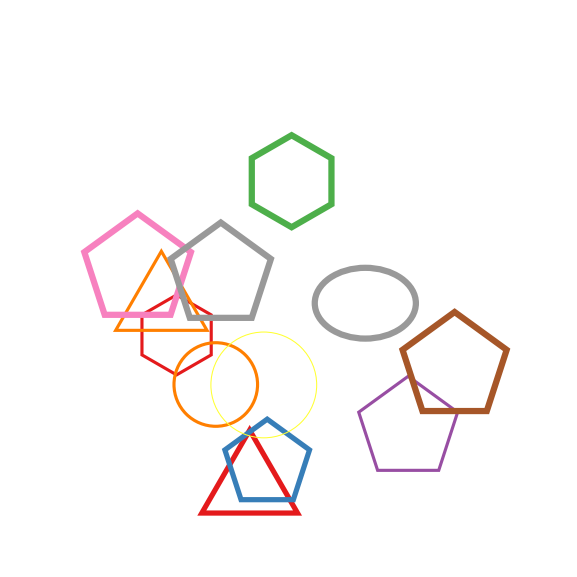[{"shape": "triangle", "thickness": 2.5, "radius": 0.48, "center": [0.432, 0.159]}, {"shape": "hexagon", "thickness": 1.5, "radius": 0.35, "center": [0.306, 0.419]}, {"shape": "pentagon", "thickness": 2.5, "radius": 0.39, "center": [0.463, 0.196]}, {"shape": "hexagon", "thickness": 3, "radius": 0.4, "center": [0.505, 0.685]}, {"shape": "pentagon", "thickness": 1.5, "radius": 0.45, "center": [0.707, 0.258]}, {"shape": "circle", "thickness": 1.5, "radius": 0.36, "center": [0.374, 0.333]}, {"shape": "triangle", "thickness": 1.5, "radius": 0.46, "center": [0.279, 0.473]}, {"shape": "circle", "thickness": 0.5, "radius": 0.46, "center": [0.457, 0.333]}, {"shape": "pentagon", "thickness": 3, "radius": 0.47, "center": [0.787, 0.364]}, {"shape": "pentagon", "thickness": 3, "radius": 0.49, "center": [0.238, 0.533]}, {"shape": "pentagon", "thickness": 3, "radius": 0.46, "center": [0.382, 0.523]}, {"shape": "oval", "thickness": 3, "radius": 0.44, "center": [0.633, 0.474]}]